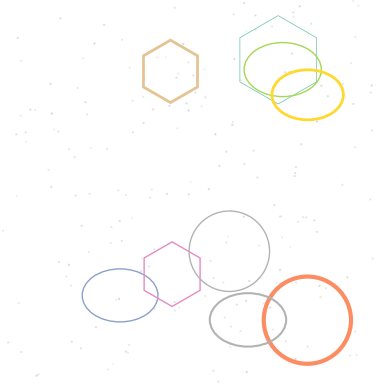[{"shape": "hexagon", "thickness": 0.5, "radius": 0.57, "center": [0.723, 0.845]}, {"shape": "circle", "thickness": 3, "radius": 0.57, "center": [0.798, 0.168]}, {"shape": "oval", "thickness": 1, "radius": 0.49, "center": [0.312, 0.233]}, {"shape": "hexagon", "thickness": 1, "radius": 0.42, "center": [0.447, 0.288]}, {"shape": "oval", "thickness": 1, "radius": 0.5, "center": [0.734, 0.819]}, {"shape": "oval", "thickness": 2, "radius": 0.46, "center": [0.799, 0.754]}, {"shape": "hexagon", "thickness": 2, "radius": 0.41, "center": [0.443, 0.815]}, {"shape": "oval", "thickness": 1.5, "radius": 0.5, "center": [0.644, 0.169]}, {"shape": "circle", "thickness": 1, "radius": 0.52, "center": [0.596, 0.347]}]